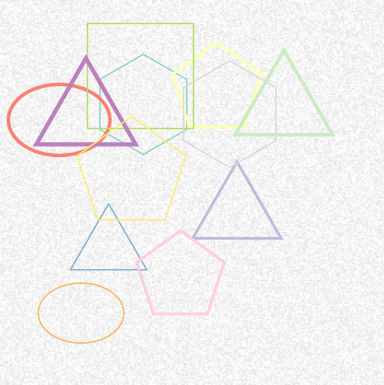[{"shape": "hexagon", "thickness": 1, "radius": 0.65, "center": [0.372, 0.729]}, {"shape": "pentagon", "thickness": 2, "radius": 0.61, "center": [0.564, 0.769]}, {"shape": "triangle", "thickness": 2, "radius": 0.66, "center": [0.616, 0.447]}, {"shape": "oval", "thickness": 2.5, "radius": 0.66, "center": [0.154, 0.689]}, {"shape": "triangle", "thickness": 1, "radius": 0.57, "center": [0.282, 0.356]}, {"shape": "oval", "thickness": 1, "radius": 0.56, "center": [0.211, 0.187]}, {"shape": "square", "thickness": 1, "radius": 0.69, "center": [0.363, 0.804]}, {"shape": "pentagon", "thickness": 2, "radius": 0.6, "center": [0.469, 0.281]}, {"shape": "hexagon", "thickness": 1, "radius": 0.69, "center": [0.597, 0.704]}, {"shape": "triangle", "thickness": 3, "radius": 0.75, "center": [0.223, 0.7]}, {"shape": "triangle", "thickness": 2.5, "radius": 0.73, "center": [0.738, 0.723]}, {"shape": "pentagon", "thickness": 1, "radius": 0.74, "center": [0.341, 0.549]}]